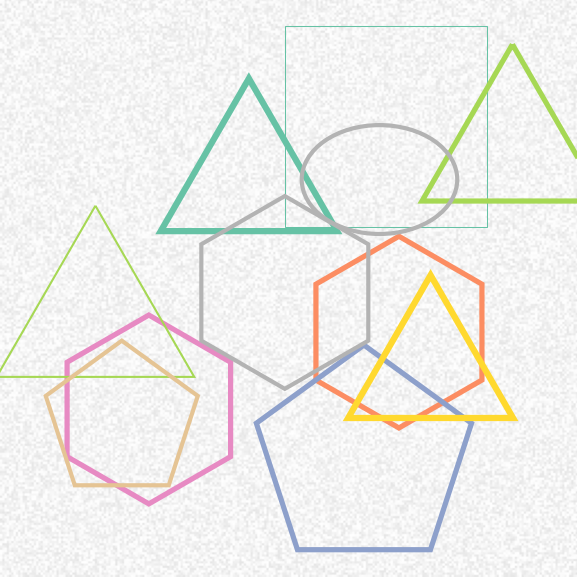[{"shape": "triangle", "thickness": 3, "radius": 0.88, "center": [0.431, 0.687]}, {"shape": "square", "thickness": 0.5, "radius": 0.87, "center": [0.668, 0.781]}, {"shape": "hexagon", "thickness": 2.5, "radius": 0.83, "center": [0.691, 0.424]}, {"shape": "pentagon", "thickness": 2.5, "radius": 0.98, "center": [0.63, 0.206]}, {"shape": "hexagon", "thickness": 2.5, "radius": 0.82, "center": [0.258, 0.29]}, {"shape": "triangle", "thickness": 1, "radius": 0.99, "center": [0.165, 0.445]}, {"shape": "triangle", "thickness": 2.5, "radius": 0.9, "center": [0.887, 0.741]}, {"shape": "triangle", "thickness": 3, "radius": 0.82, "center": [0.746, 0.358]}, {"shape": "pentagon", "thickness": 2, "radius": 0.69, "center": [0.211, 0.271]}, {"shape": "oval", "thickness": 2, "radius": 0.67, "center": [0.657, 0.688]}, {"shape": "hexagon", "thickness": 2, "radius": 0.83, "center": [0.493, 0.493]}]